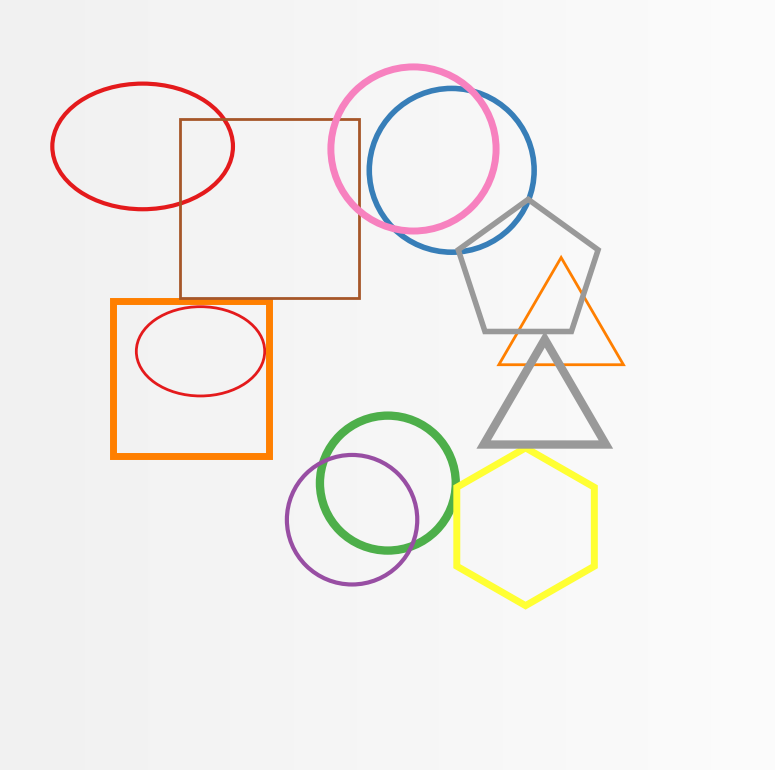[{"shape": "oval", "thickness": 1, "radius": 0.41, "center": [0.259, 0.544]}, {"shape": "oval", "thickness": 1.5, "radius": 0.58, "center": [0.184, 0.81]}, {"shape": "circle", "thickness": 2, "radius": 0.53, "center": [0.583, 0.779]}, {"shape": "circle", "thickness": 3, "radius": 0.44, "center": [0.5, 0.373]}, {"shape": "circle", "thickness": 1.5, "radius": 0.42, "center": [0.454, 0.325]}, {"shape": "triangle", "thickness": 1, "radius": 0.46, "center": [0.724, 0.573]}, {"shape": "square", "thickness": 2.5, "radius": 0.5, "center": [0.246, 0.508]}, {"shape": "hexagon", "thickness": 2.5, "radius": 0.51, "center": [0.678, 0.316]}, {"shape": "square", "thickness": 1, "radius": 0.58, "center": [0.348, 0.729]}, {"shape": "circle", "thickness": 2.5, "radius": 0.53, "center": [0.534, 0.807]}, {"shape": "triangle", "thickness": 3, "radius": 0.46, "center": [0.703, 0.468]}, {"shape": "pentagon", "thickness": 2, "radius": 0.47, "center": [0.682, 0.646]}]